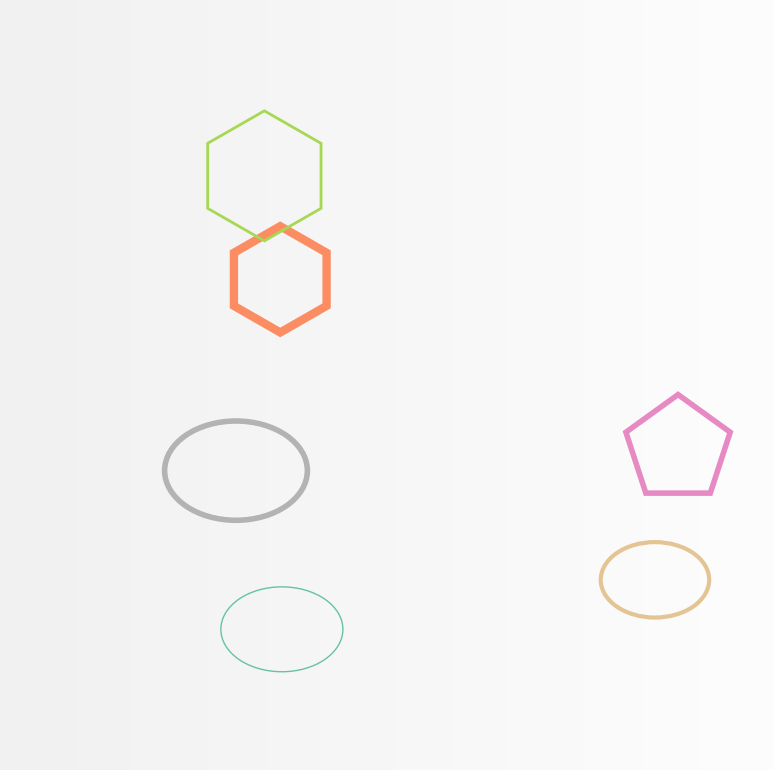[{"shape": "oval", "thickness": 0.5, "radius": 0.39, "center": [0.364, 0.183]}, {"shape": "hexagon", "thickness": 3, "radius": 0.35, "center": [0.362, 0.637]}, {"shape": "pentagon", "thickness": 2, "radius": 0.35, "center": [0.875, 0.417]}, {"shape": "hexagon", "thickness": 1, "radius": 0.42, "center": [0.341, 0.772]}, {"shape": "oval", "thickness": 1.5, "radius": 0.35, "center": [0.845, 0.247]}, {"shape": "oval", "thickness": 2, "radius": 0.46, "center": [0.305, 0.389]}]